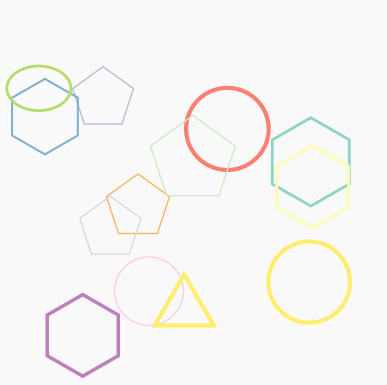[{"shape": "hexagon", "thickness": 2, "radius": 0.57, "center": [0.802, 0.58]}, {"shape": "hexagon", "thickness": 2, "radius": 0.53, "center": [0.807, 0.515]}, {"shape": "pentagon", "thickness": 1, "radius": 0.41, "center": [0.266, 0.744]}, {"shape": "circle", "thickness": 3, "radius": 0.53, "center": [0.587, 0.665]}, {"shape": "hexagon", "thickness": 1.5, "radius": 0.49, "center": [0.116, 0.697]}, {"shape": "pentagon", "thickness": 1, "radius": 0.43, "center": [0.356, 0.463]}, {"shape": "oval", "thickness": 2, "radius": 0.41, "center": [0.1, 0.771]}, {"shape": "circle", "thickness": 1, "radius": 0.44, "center": [0.384, 0.244]}, {"shape": "pentagon", "thickness": 1, "radius": 0.42, "center": [0.285, 0.407]}, {"shape": "hexagon", "thickness": 2.5, "radius": 0.53, "center": [0.214, 0.129]}, {"shape": "pentagon", "thickness": 1, "radius": 0.58, "center": [0.498, 0.585]}, {"shape": "circle", "thickness": 3, "radius": 0.53, "center": [0.798, 0.267]}, {"shape": "triangle", "thickness": 3, "radius": 0.44, "center": [0.475, 0.199]}]